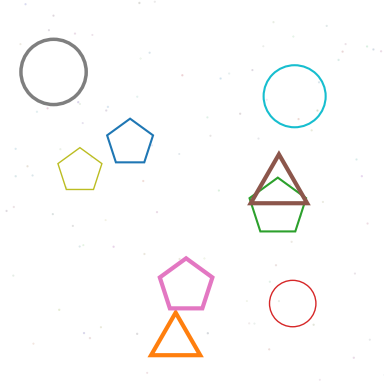[{"shape": "pentagon", "thickness": 1.5, "radius": 0.31, "center": [0.338, 0.629]}, {"shape": "triangle", "thickness": 3, "radius": 0.37, "center": [0.456, 0.114]}, {"shape": "pentagon", "thickness": 1.5, "radius": 0.39, "center": [0.722, 0.461]}, {"shape": "circle", "thickness": 1, "radius": 0.3, "center": [0.76, 0.212]}, {"shape": "triangle", "thickness": 3, "radius": 0.42, "center": [0.725, 0.514]}, {"shape": "pentagon", "thickness": 3, "radius": 0.36, "center": [0.483, 0.257]}, {"shape": "circle", "thickness": 2.5, "radius": 0.42, "center": [0.139, 0.813]}, {"shape": "pentagon", "thickness": 1, "radius": 0.3, "center": [0.208, 0.556]}, {"shape": "circle", "thickness": 1.5, "radius": 0.4, "center": [0.765, 0.75]}]